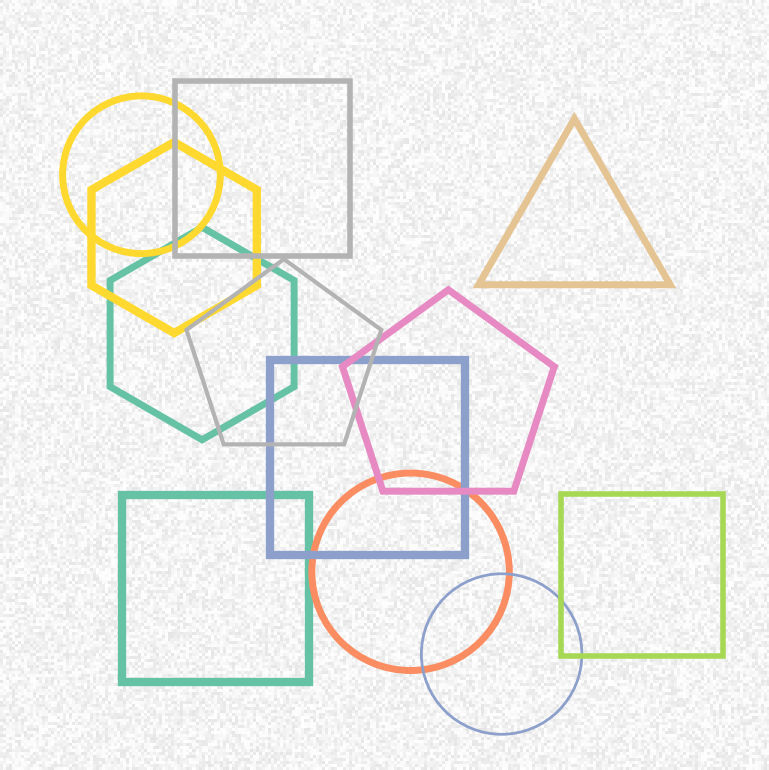[{"shape": "square", "thickness": 3, "radius": 0.61, "center": [0.28, 0.236]}, {"shape": "hexagon", "thickness": 2.5, "radius": 0.69, "center": [0.262, 0.567]}, {"shape": "circle", "thickness": 2.5, "radius": 0.64, "center": [0.533, 0.257]}, {"shape": "circle", "thickness": 1, "radius": 0.52, "center": [0.651, 0.151]}, {"shape": "square", "thickness": 3, "radius": 0.63, "center": [0.477, 0.406]}, {"shape": "pentagon", "thickness": 2.5, "radius": 0.72, "center": [0.582, 0.479]}, {"shape": "square", "thickness": 2, "radius": 0.53, "center": [0.834, 0.253]}, {"shape": "hexagon", "thickness": 3, "radius": 0.62, "center": [0.226, 0.691]}, {"shape": "circle", "thickness": 2.5, "radius": 0.51, "center": [0.184, 0.773]}, {"shape": "triangle", "thickness": 2.5, "radius": 0.72, "center": [0.746, 0.702]}, {"shape": "pentagon", "thickness": 1.5, "radius": 0.66, "center": [0.369, 0.53]}, {"shape": "square", "thickness": 2, "radius": 0.57, "center": [0.341, 0.781]}]